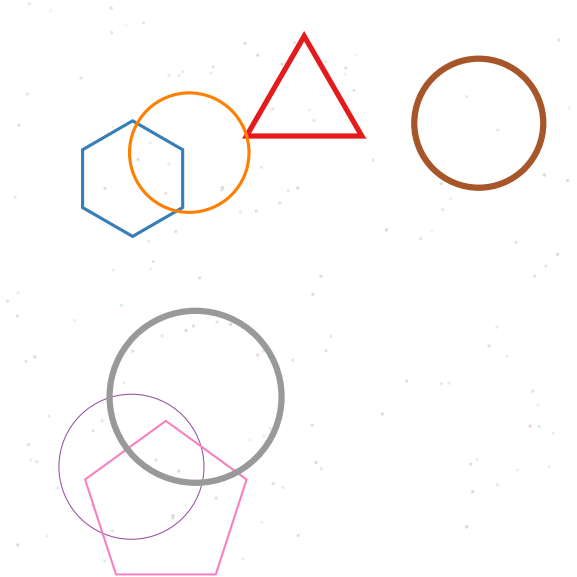[{"shape": "triangle", "thickness": 2.5, "radius": 0.58, "center": [0.527, 0.821]}, {"shape": "hexagon", "thickness": 1.5, "radius": 0.5, "center": [0.23, 0.69]}, {"shape": "circle", "thickness": 0.5, "radius": 0.63, "center": [0.228, 0.191]}, {"shape": "circle", "thickness": 1.5, "radius": 0.52, "center": [0.328, 0.735]}, {"shape": "circle", "thickness": 3, "radius": 0.56, "center": [0.829, 0.786]}, {"shape": "pentagon", "thickness": 1, "radius": 0.74, "center": [0.287, 0.123]}, {"shape": "circle", "thickness": 3, "radius": 0.74, "center": [0.339, 0.312]}]